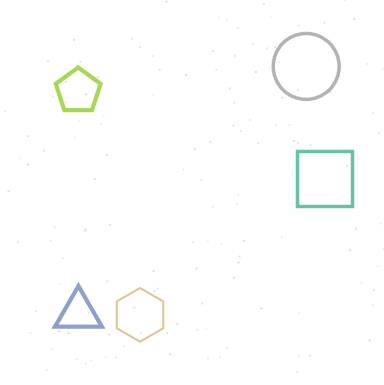[{"shape": "square", "thickness": 2.5, "radius": 0.36, "center": [0.843, 0.537]}, {"shape": "triangle", "thickness": 3, "radius": 0.35, "center": [0.204, 0.187]}, {"shape": "pentagon", "thickness": 3, "radius": 0.31, "center": [0.203, 0.763]}, {"shape": "hexagon", "thickness": 1.5, "radius": 0.35, "center": [0.364, 0.182]}, {"shape": "circle", "thickness": 2.5, "radius": 0.43, "center": [0.795, 0.827]}]